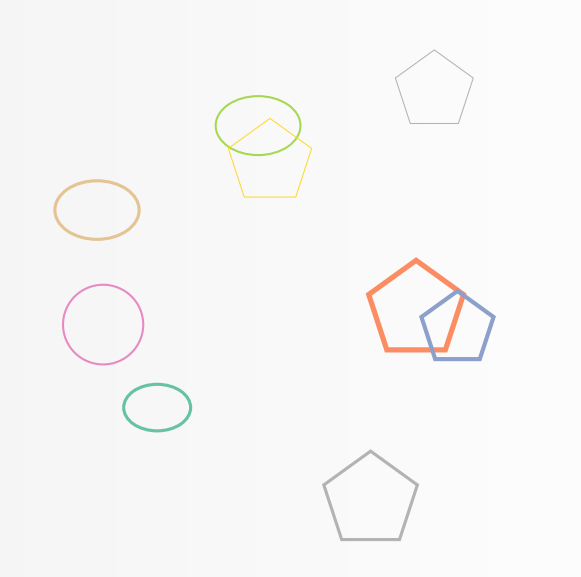[{"shape": "oval", "thickness": 1.5, "radius": 0.29, "center": [0.27, 0.293]}, {"shape": "pentagon", "thickness": 2.5, "radius": 0.43, "center": [0.716, 0.463]}, {"shape": "pentagon", "thickness": 2, "radius": 0.33, "center": [0.787, 0.43]}, {"shape": "circle", "thickness": 1, "radius": 0.34, "center": [0.177, 0.437]}, {"shape": "oval", "thickness": 1, "radius": 0.36, "center": [0.444, 0.782]}, {"shape": "pentagon", "thickness": 0.5, "radius": 0.38, "center": [0.465, 0.719]}, {"shape": "oval", "thickness": 1.5, "radius": 0.36, "center": [0.167, 0.635]}, {"shape": "pentagon", "thickness": 1.5, "radius": 0.42, "center": [0.638, 0.133]}, {"shape": "pentagon", "thickness": 0.5, "radius": 0.35, "center": [0.747, 0.842]}]